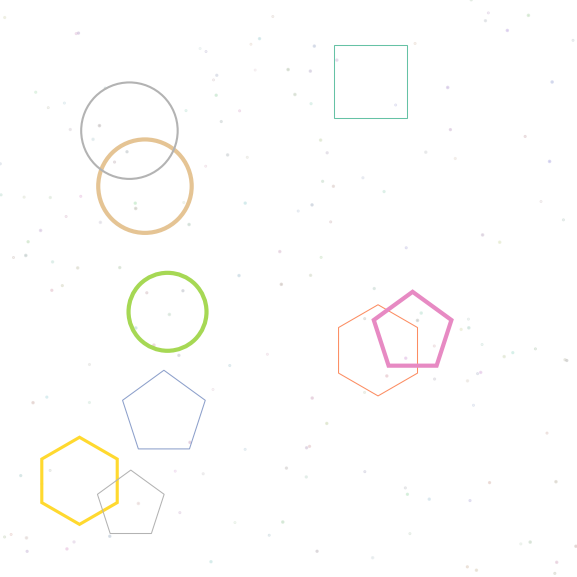[{"shape": "square", "thickness": 0.5, "radius": 0.32, "center": [0.641, 0.857]}, {"shape": "hexagon", "thickness": 0.5, "radius": 0.39, "center": [0.655, 0.393]}, {"shape": "pentagon", "thickness": 0.5, "radius": 0.38, "center": [0.284, 0.283]}, {"shape": "pentagon", "thickness": 2, "radius": 0.35, "center": [0.714, 0.423]}, {"shape": "circle", "thickness": 2, "radius": 0.34, "center": [0.29, 0.459]}, {"shape": "hexagon", "thickness": 1.5, "radius": 0.38, "center": [0.138, 0.167]}, {"shape": "circle", "thickness": 2, "radius": 0.4, "center": [0.251, 0.677]}, {"shape": "circle", "thickness": 1, "radius": 0.42, "center": [0.224, 0.773]}, {"shape": "pentagon", "thickness": 0.5, "radius": 0.3, "center": [0.226, 0.124]}]